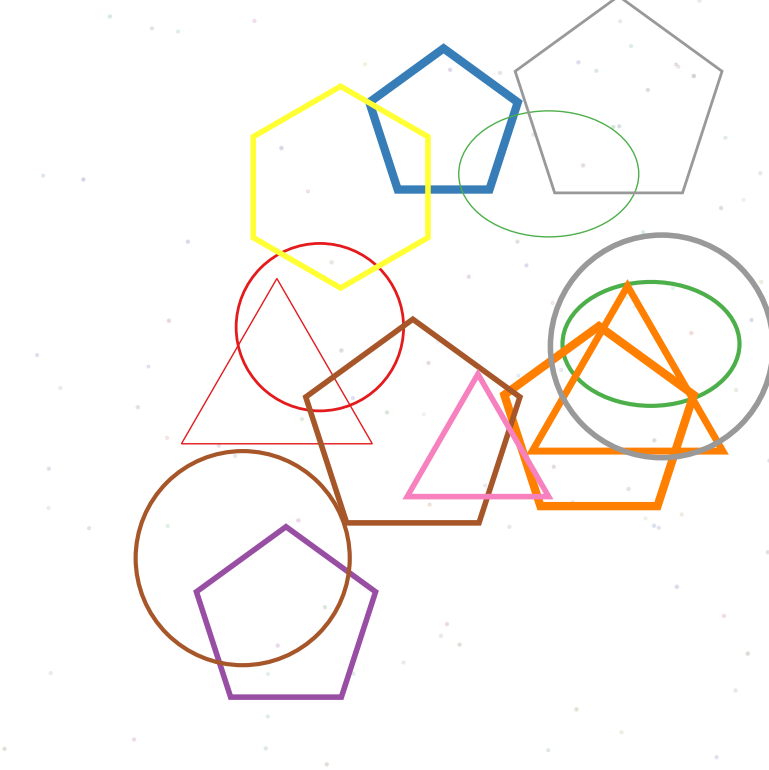[{"shape": "circle", "thickness": 1, "radius": 0.54, "center": [0.415, 0.575]}, {"shape": "triangle", "thickness": 0.5, "radius": 0.72, "center": [0.36, 0.495]}, {"shape": "pentagon", "thickness": 3, "radius": 0.51, "center": [0.576, 0.836]}, {"shape": "oval", "thickness": 1.5, "radius": 0.57, "center": [0.845, 0.553]}, {"shape": "oval", "thickness": 0.5, "radius": 0.58, "center": [0.713, 0.774]}, {"shape": "pentagon", "thickness": 2, "radius": 0.61, "center": [0.371, 0.194]}, {"shape": "pentagon", "thickness": 3, "radius": 0.65, "center": [0.778, 0.447]}, {"shape": "triangle", "thickness": 2.5, "radius": 0.71, "center": [0.815, 0.486]}, {"shape": "hexagon", "thickness": 2, "radius": 0.65, "center": [0.442, 0.757]}, {"shape": "pentagon", "thickness": 2, "radius": 0.73, "center": [0.536, 0.439]}, {"shape": "circle", "thickness": 1.5, "radius": 0.7, "center": [0.315, 0.275]}, {"shape": "triangle", "thickness": 2, "radius": 0.53, "center": [0.621, 0.408]}, {"shape": "circle", "thickness": 2, "radius": 0.72, "center": [0.859, 0.55]}, {"shape": "pentagon", "thickness": 1, "radius": 0.71, "center": [0.803, 0.864]}]